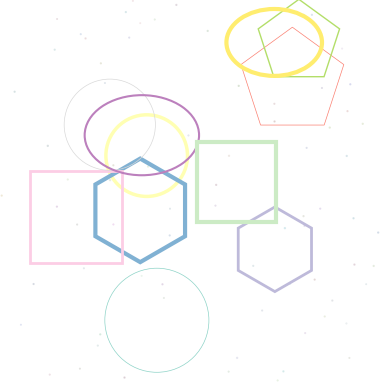[{"shape": "circle", "thickness": 0.5, "radius": 0.68, "center": [0.407, 0.168]}, {"shape": "circle", "thickness": 2.5, "radius": 0.53, "center": [0.381, 0.596]}, {"shape": "hexagon", "thickness": 2, "radius": 0.55, "center": [0.714, 0.353]}, {"shape": "pentagon", "thickness": 0.5, "radius": 0.7, "center": [0.759, 0.789]}, {"shape": "hexagon", "thickness": 3, "radius": 0.67, "center": [0.364, 0.454]}, {"shape": "pentagon", "thickness": 1, "radius": 0.56, "center": [0.776, 0.891]}, {"shape": "square", "thickness": 2, "radius": 0.6, "center": [0.198, 0.436]}, {"shape": "circle", "thickness": 0.5, "radius": 0.59, "center": [0.285, 0.676]}, {"shape": "oval", "thickness": 1.5, "radius": 0.74, "center": [0.368, 0.649]}, {"shape": "square", "thickness": 3, "radius": 0.52, "center": [0.614, 0.526]}, {"shape": "oval", "thickness": 3, "radius": 0.62, "center": [0.712, 0.89]}]